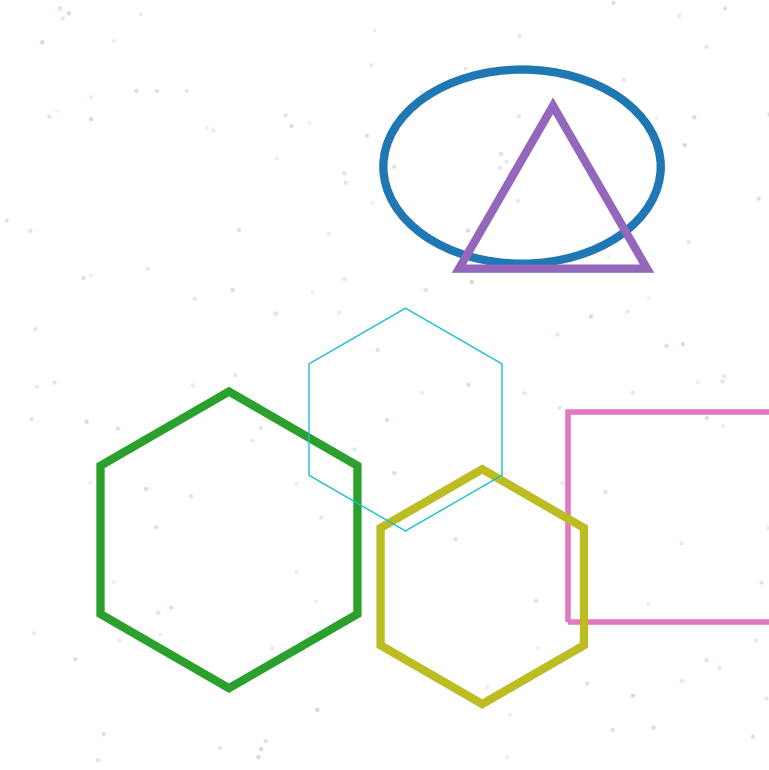[{"shape": "oval", "thickness": 3, "radius": 0.9, "center": [0.678, 0.784]}, {"shape": "hexagon", "thickness": 3, "radius": 0.96, "center": [0.297, 0.299]}, {"shape": "triangle", "thickness": 3, "radius": 0.7, "center": [0.718, 0.722]}, {"shape": "square", "thickness": 2, "radius": 0.68, "center": [0.874, 0.328]}, {"shape": "hexagon", "thickness": 3, "radius": 0.76, "center": [0.626, 0.238]}, {"shape": "hexagon", "thickness": 0.5, "radius": 0.72, "center": [0.527, 0.455]}]